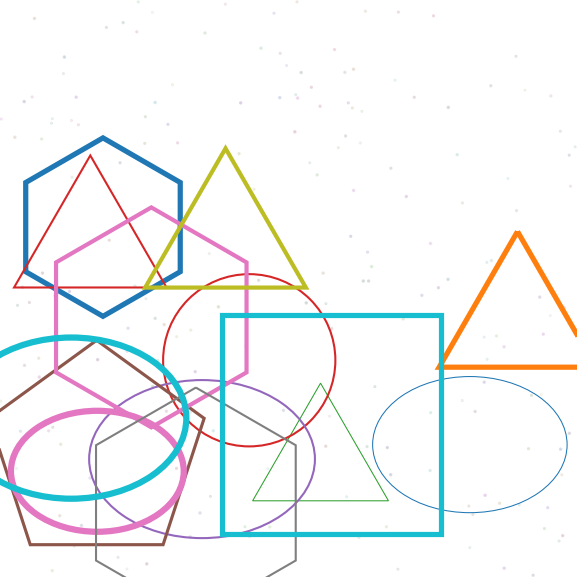[{"shape": "oval", "thickness": 0.5, "radius": 0.84, "center": [0.814, 0.229]}, {"shape": "hexagon", "thickness": 2.5, "radius": 0.77, "center": [0.178, 0.606]}, {"shape": "triangle", "thickness": 2.5, "radius": 0.78, "center": [0.896, 0.442]}, {"shape": "triangle", "thickness": 0.5, "radius": 0.68, "center": [0.555, 0.2]}, {"shape": "triangle", "thickness": 1, "radius": 0.76, "center": [0.156, 0.578]}, {"shape": "circle", "thickness": 1, "radius": 0.75, "center": [0.432, 0.375]}, {"shape": "oval", "thickness": 1, "radius": 0.98, "center": [0.35, 0.204]}, {"shape": "pentagon", "thickness": 1.5, "radius": 0.98, "center": [0.167, 0.214]}, {"shape": "hexagon", "thickness": 2, "radius": 0.95, "center": [0.262, 0.45]}, {"shape": "oval", "thickness": 3, "radius": 0.75, "center": [0.169, 0.183]}, {"shape": "hexagon", "thickness": 1, "radius": 1.0, "center": [0.339, 0.128]}, {"shape": "triangle", "thickness": 2, "radius": 0.8, "center": [0.391, 0.581]}, {"shape": "oval", "thickness": 3, "radius": 1.0, "center": [0.123, 0.275]}, {"shape": "square", "thickness": 2.5, "radius": 0.95, "center": [0.574, 0.264]}]